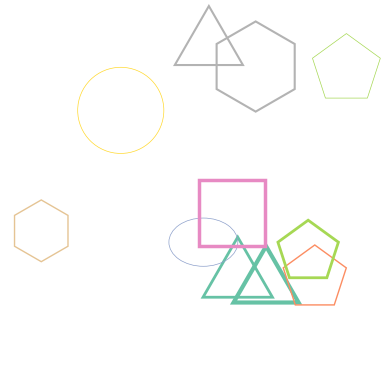[{"shape": "triangle", "thickness": 2, "radius": 0.52, "center": [0.617, 0.28]}, {"shape": "triangle", "thickness": 3, "radius": 0.49, "center": [0.691, 0.263]}, {"shape": "pentagon", "thickness": 1, "radius": 0.43, "center": [0.818, 0.278]}, {"shape": "oval", "thickness": 0.5, "radius": 0.45, "center": [0.528, 0.371]}, {"shape": "square", "thickness": 2.5, "radius": 0.43, "center": [0.602, 0.447]}, {"shape": "pentagon", "thickness": 2, "radius": 0.41, "center": [0.8, 0.345]}, {"shape": "pentagon", "thickness": 0.5, "radius": 0.46, "center": [0.9, 0.82]}, {"shape": "circle", "thickness": 0.5, "radius": 0.56, "center": [0.314, 0.713]}, {"shape": "hexagon", "thickness": 1, "radius": 0.4, "center": [0.107, 0.4]}, {"shape": "triangle", "thickness": 1.5, "radius": 0.51, "center": [0.543, 0.882]}, {"shape": "hexagon", "thickness": 1.5, "radius": 0.59, "center": [0.664, 0.827]}]